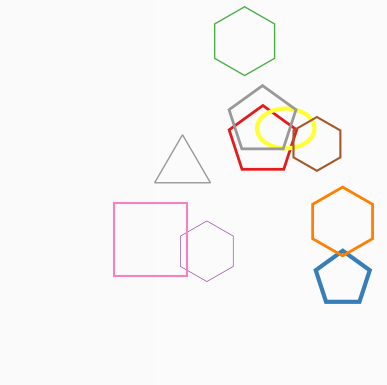[{"shape": "pentagon", "thickness": 2, "radius": 0.46, "center": [0.678, 0.634]}, {"shape": "pentagon", "thickness": 3, "radius": 0.37, "center": [0.885, 0.275]}, {"shape": "hexagon", "thickness": 1, "radius": 0.45, "center": [0.631, 0.893]}, {"shape": "hexagon", "thickness": 0.5, "radius": 0.39, "center": [0.534, 0.347]}, {"shape": "hexagon", "thickness": 2, "radius": 0.45, "center": [0.884, 0.425]}, {"shape": "oval", "thickness": 3, "radius": 0.37, "center": [0.737, 0.666]}, {"shape": "hexagon", "thickness": 1.5, "radius": 0.35, "center": [0.818, 0.626]}, {"shape": "square", "thickness": 1.5, "radius": 0.47, "center": [0.388, 0.378]}, {"shape": "pentagon", "thickness": 2, "radius": 0.45, "center": [0.677, 0.687]}, {"shape": "triangle", "thickness": 1, "radius": 0.42, "center": [0.471, 0.567]}]